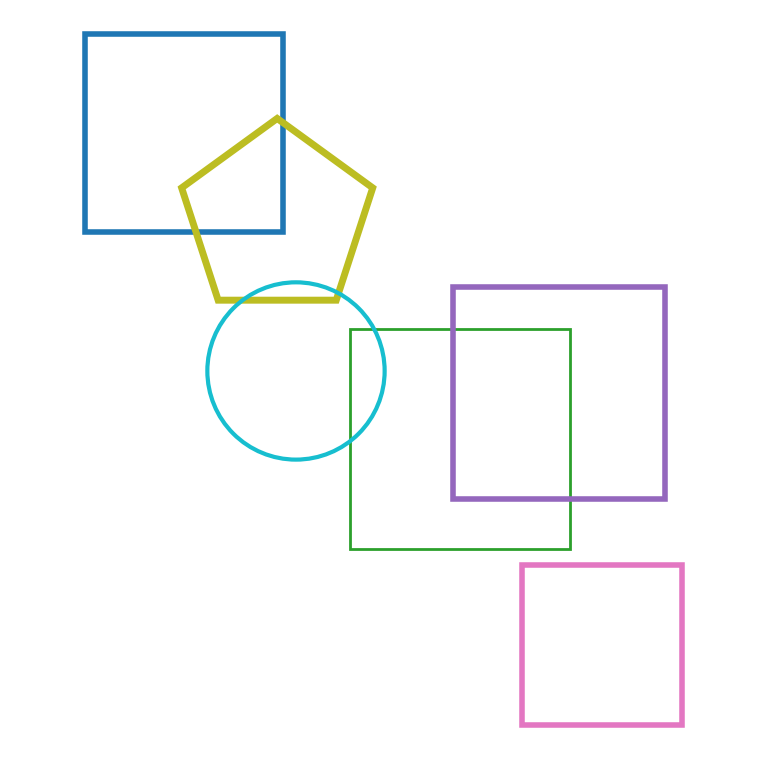[{"shape": "square", "thickness": 2, "radius": 0.64, "center": [0.239, 0.827]}, {"shape": "square", "thickness": 1, "radius": 0.71, "center": [0.598, 0.429]}, {"shape": "square", "thickness": 2, "radius": 0.69, "center": [0.726, 0.489]}, {"shape": "square", "thickness": 2, "radius": 0.52, "center": [0.782, 0.162]}, {"shape": "pentagon", "thickness": 2.5, "radius": 0.65, "center": [0.36, 0.716]}, {"shape": "circle", "thickness": 1.5, "radius": 0.58, "center": [0.384, 0.518]}]